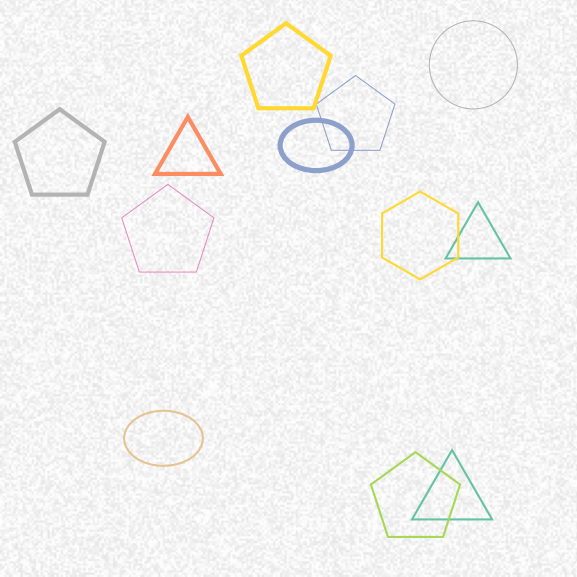[{"shape": "triangle", "thickness": 1, "radius": 0.4, "center": [0.783, 0.14]}, {"shape": "triangle", "thickness": 1, "radius": 0.32, "center": [0.828, 0.584]}, {"shape": "triangle", "thickness": 2, "radius": 0.33, "center": [0.325, 0.731]}, {"shape": "pentagon", "thickness": 0.5, "radius": 0.36, "center": [0.616, 0.797]}, {"shape": "oval", "thickness": 2.5, "radius": 0.31, "center": [0.547, 0.747]}, {"shape": "pentagon", "thickness": 0.5, "radius": 0.42, "center": [0.291, 0.596]}, {"shape": "pentagon", "thickness": 1, "radius": 0.41, "center": [0.72, 0.135]}, {"shape": "hexagon", "thickness": 1, "radius": 0.38, "center": [0.728, 0.591]}, {"shape": "pentagon", "thickness": 2, "radius": 0.41, "center": [0.495, 0.878]}, {"shape": "oval", "thickness": 1, "radius": 0.34, "center": [0.283, 0.24]}, {"shape": "pentagon", "thickness": 2, "radius": 0.41, "center": [0.103, 0.728]}, {"shape": "circle", "thickness": 0.5, "radius": 0.38, "center": [0.82, 0.887]}]